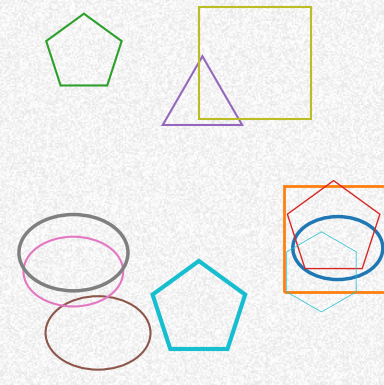[{"shape": "oval", "thickness": 2.5, "radius": 0.58, "center": [0.877, 0.356]}, {"shape": "square", "thickness": 2, "radius": 0.69, "center": [0.876, 0.38]}, {"shape": "pentagon", "thickness": 1.5, "radius": 0.52, "center": [0.218, 0.861]}, {"shape": "pentagon", "thickness": 1, "radius": 0.63, "center": [0.867, 0.405]}, {"shape": "triangle", "thickness": 1.5, "radius": 0.6, "center": [0.526, 0.735]}, {"shape": "oval", "thickness": 1.5, "radius": 0.68, "center": [0.255, 0.135]}, {"shape": "oval", "thickness": 1.5, "radius": 0.65, "center": [0.19, 0.295]}, {"shape": "oval", "thickness": 2.5, "radius": 0.71, "center": [0.191, 0.344]}, {"shape": "square", "thickness": 1.5, "radius": 0.73, "center": [0.662, 0.836]}, {"shape": "pentagon", "thickness": 3, "radius": 0.63, "center": [0.517, 0.196]}, {"shape": "hexagon", "thickness": 0.5, "radius": 0.52, "center": [0.835, 0.294]}]